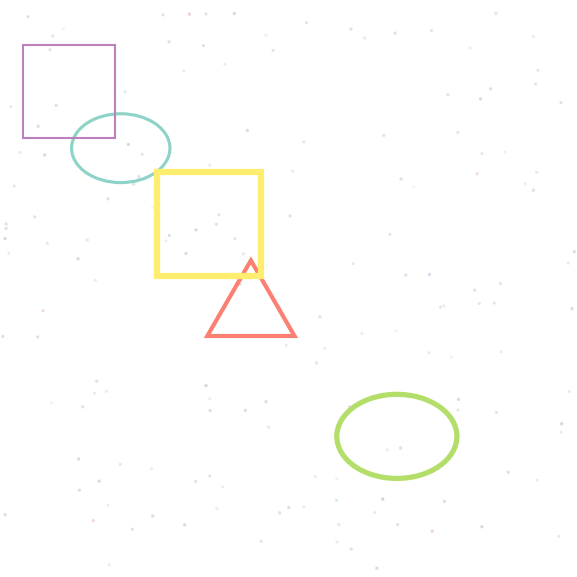[{"shape": "oval", "thickness": 1.5, "radius": 0.43, "center": [0.209, 0.743]}, {"shape": "triangle", "thickness": 2, "radius": 0.44, "center": [0.434, 0.461]}, {"shape": "oval", "thickness": 2.5, "radius": 0.52, "center": [0.687, 0.244]}, {"shape": "square", "thickness": 1, "radius": 0.4, "center": [0.12, 0.84]}, {"shape": "square", "thickness": 3, "radius": 0.45, "center": [0.361, 0.612]}]